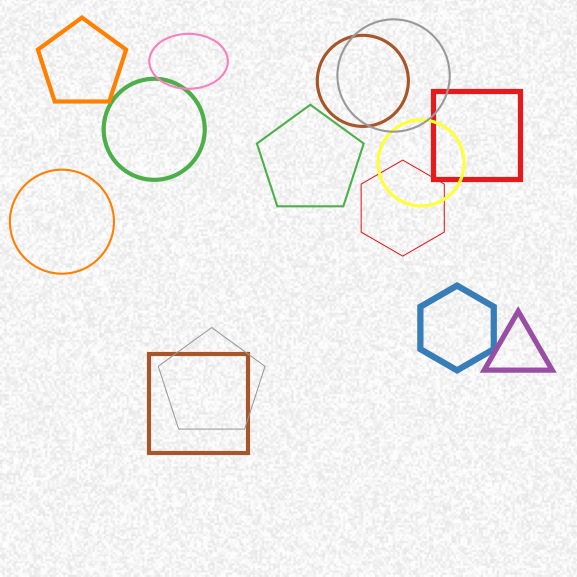[{"shape": "square", "thickness": 2.5, "radius": 0.38, "center": [0.825, 0.765]}, {"shape": "hexagon", "thickness": 0.5, "radius": 0.42, "center": [0.697, 0.639]}, {"shape": "hexagon", "thickness": 3, "radius": 0.37, "center": [0.791, 0.431]}, {"shape": "circle", "thickness": 2, "radius": 0.44, "center": [0.267, 0.775]}, {"shape": "pentagon", "thickness": 1, "radius": 0.49, "center": [0.537, 0.721]}, {"shape": "triangle", "thickness": 2.5, "radius": 0.34, "center": [0.897, 0.392]}, {"shape": "circle", "thickness": 1, "radius": 0.45, "center": [0.107, 0.615]}, {"shape": "pentagon", "thickness": 2, "radius": 0.4, "center": [0.142, 0.888]}, {"shape": "circle", "thickness": 1.5, "radius": 0.37, "center": [0.729, 0.717]}, {"shape": "circle", "thickness": 1.5, "radius": 0.39, "center": [0.628, 0.859]}, {"shape": "square", "thickness": 2, "radius": 0.43, "center": [0.343, 0.301]}, {"shape": "oval", "thickness": 1, "radius": 0.34, "center": [0.327, 0.893]}, {"shape": "circle", "thickness": 1, "radius": 0.49, "center": [0.681, 0.868]}, {"shape": "pentagon", "thickness": 0.5, "radius": 0.49, "center": [0.366, 0.335]}]